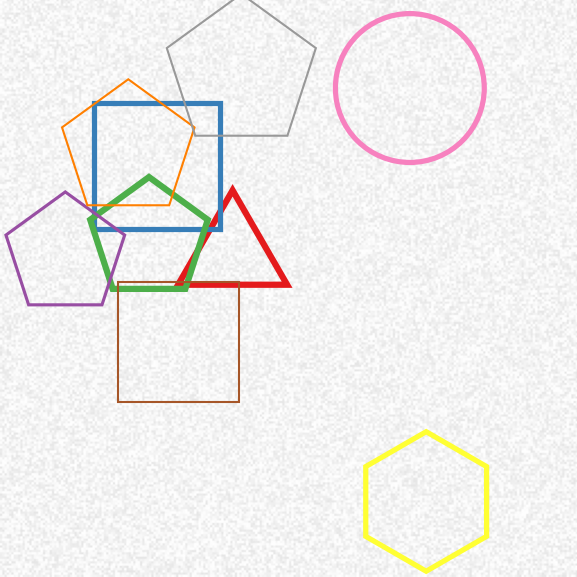[{"shape": "triangle", "thickness": 3, "radius": 0.54, "center": [0.403, 0.561]}, {"shape": "square", "thickness": 2.5, "radius": 0.54, "center": [0.272, 0.712]}, {"shape": "pentagon", "thickness": 3, "radius": 0.54, "center": [0.258, 0.586]}, {"shape": "pentagon", "thickness": 1.5, "radius": 0.54, "center": [0.113, 0.559]}, {"shape": "pentagon", "thickness": 1, "radius": 0.6, "center": [0.222, 0.741]}, {"shape": "hexagon", "thickness": 2.5, "radius": 0.6, "center": [0.738, 0.131]}, {"shape": "square", "thickness": 1, "radius": 0.52, "center": [0.309, 0.407]}, {"shape": "circle", "thickness": 2.5, "radius": 0.64, "center": [0.71, 0.847]}, {"shape": "pentagon", "thickness": 1, "radius": 0.68, "center": [0.418, 0.874]}]